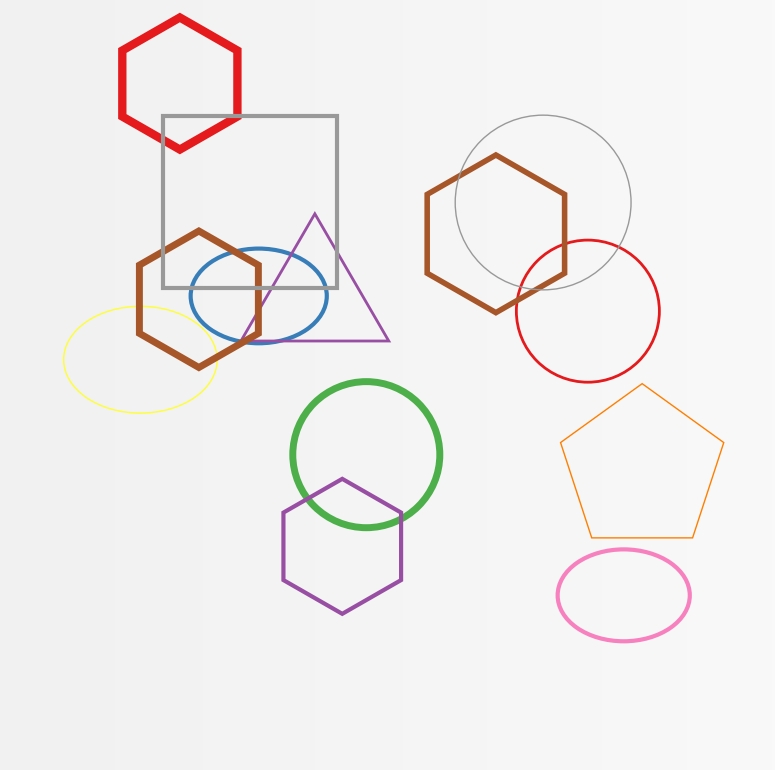[{"shape": "hexagon", "thickness": 3, "radius": 0.43, "center": [0.232, 0.892]}, {"shape": "circle", "thickness": 1, "radius": 0.46, "center": [0.759, 0.596]}, {"shape": "oval", "thickness": 1.5, "radius": 0.44, "center": [0.334, 0.616]}, {"shape": "circle", "thickness": 2.5, "radius": 0.47, "center": [0.473, 0.41]}, {"shape": "triangle", "thickness": 1, "radius": 0.55, "center": [0.406, 0.612]}, {"shape": "hexagon", "thickness": 1.5, "radius": 0.44, "center": [0.442, 0.29]}, {"shape": "pentagon", "thickness": 0.5, "radius": 0.55, "center": [0.829, 0.391]}, {"shape": "oval", "thickness": 0.5, "radius": 0.5, "center": [0.181, 0.533]}, {"shape": "hexagon", "thickness": 2.5, "radius": 0.44, "center": [0.257, 0.611]}, {"shape": "hexagon", "thickness": 2, "radius": 0.51, "center": [0.64, 0.696]}, {"shape": "oval", "thickness": 1.5, "radius": 0.43, "center": [0.805, 0.227]}, {"shape": "circle", "thickness": 0.5, "radius": 0.57, "center": [0.701, 0.737]}, {"shape": "square", "thickness": 1.5, "radius": 0.56, "center": [0.322, 0.737]}]